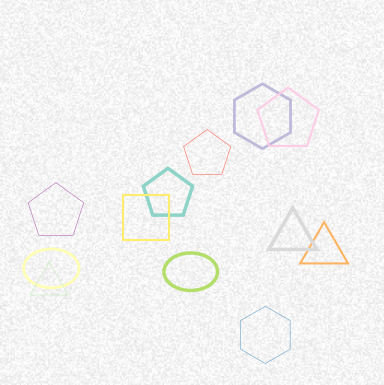[{"shape": "pentagon", "thickness": 2.5, "radius": 0.34, "center": [0.436, 0.496]}, {"shape": "oval", "thickness": 2, "radius": 0.36, "center": [0.133, 0.303]}, {"shape": "hexagon", "thickness": 2, "radius": 0.42, "center": [0.682, 0.698]}, {"shape": "pentagon", "thickness": 0.5, "radius": 0.32, "center": [0.538, 0.599]}, {"shape": "hexagon", "thickness": 0.5, "radius": 0.37, "center": [0.689, 0.13]}, {"shape": "triangle", "thickness": 1.5, "radius": 0.36, "center": [0.842, 0.352]}, {"shape": "oval", "thickness": 2.5, "radius": 0.35, "center": [0.495, 0.294]}, {"shape": "pentagon", "thickness": 1.5, "radius": 0.42, "center": [0.748, 0.689]}, {"shape": "triangle", "thickness": 2.5, "radius": 0.36, "center": [0.761, 0.388]}, {"shape": "pentagon", "thickness": 0.5, "radius": 0.38, "center": [0.145, 0.45]}, {"shape": "triangle", "thickness": 0.5, "radius": 0.29, "center": [0.128, 0.262]}, {"shape": "square", "thickness": 1.5, "radius": 0.29, "center": [0.38, 0.435]}]